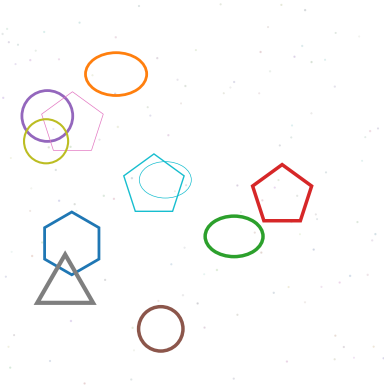[{"shape": "hexagon", "thickness": 2, "radius": 0.41, "center": [0.186, 0.368]}, {"shape": "oval", "thickness": 2, "radius": 0.4, "center": [0.302, 0.808]}, {"shape": "oval", "thickness": 2.5, "radius": 0.38, "center": [0.608, 0.386]}, {"shape": "pentagon", "thickness": 2.5, "radius": 0.4, "center": [0.733, 0.492]}, {"shape": "circle", "thickness": 2, "radius": 0.33, "center": [0.123, 0.699]}, {"shape": "circle", "thickness": 2.5, "radius": 0.29, "center": [0.418, 0.146]}, {"shape": "pentagon", "thickness": 0.5, "radius": 0.42, "center": [0.188, 0.678]}, {"shape": "triangle", "thickness": 3, "radius": 0.42, "center": [0.169, 0.255]}, {"shape": "circle", "thickness": 1.5, "radius": 0.29, "center": [0.12, 0.633]}, {"shape": "pentagon", "thickness": 1, "radius": 0.41, "center": [0.4, 0.518]}, {"shape": "oval", "thickness": 0.5, "radius": 0.34, "center": [0.429, 0.533]}]